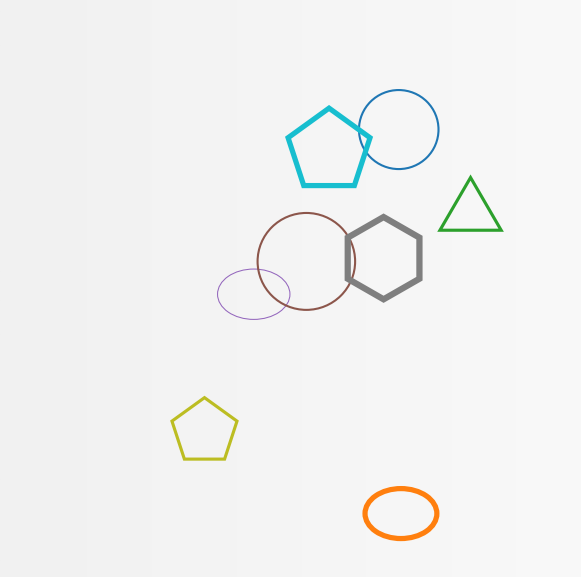[{"shape": "circle", "thickness": 1, "radius": 0.34, "center": [0.686, 0.775]}, {"shape": "oval", "thickness": 2.5, "radius": 0.31, "center": [0.69, 0.11]}, {"shape": "triangle", "thickness": 1.5, "radius": 0.3, "center": [0.81, 0.631]}, {"shape": "oval", "thickness": 0.5, "radius": 0.31, "center": [0.437, 0.49]}, {"shape": "circle", "thickness": 1, "radius": 0.42, "center": [0.527, 0.546]}, {"shape": "hexagon", "thickness": 3, "radius": 0.36, "center": [0.66, 0.552]}, {"shape": "pentagon", "thickness": 1.5, "radius": 0.29, "center": [0.352, 0.252]}, {"shape": "pentagon", "thickness": 2.5, "radius": 0.37, "center": [0.566, 0.738]}]